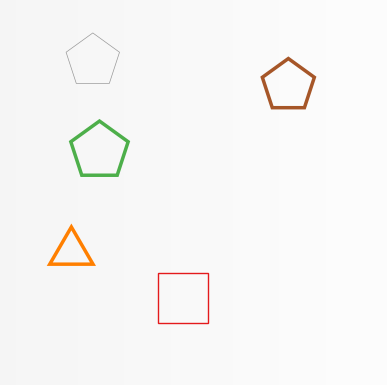[{"shape": "square", "thickness": 1, "radius": 0.33, "center": [0.472, 0.226]}, {"shape": "pentagon", "thickness": 2.5, "radius": 0.39, "center": [0.257, 0.608]}, {"shape": "triangle", "thickness": 2.5, "radius": 0.32, "center": [0.184, 0.346]}, {"shape": "pentagon", "thickness": 2.5, "radius": 0.35, "center": [0.744, 0.777]}, {"shape": "pentagon", "thickness": 0.5, "radius": 0.36, "center": [0.239, 0.842]}]